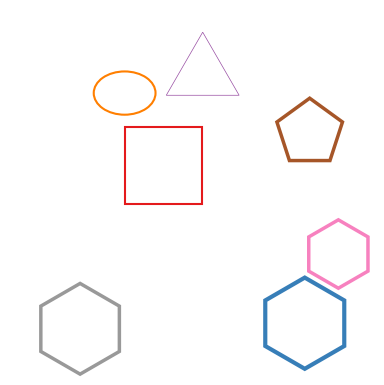[{"shape": "square", "thickness": 1.5, "radius": 0.5, "center": [0.425, 0.57]}, {"shape": "hexagon", "thickness": 3, "radius": 0.59, "center": [0.792, 0.16]}, {"shape": "triangle", "thickness": 0.5, "radius": 0.55, "center": [0.526, 0.807]}, {"shape": "oval", "thickness": 1.5, "radius": 0.4, "center": [0.324, 0.758]}, {"shape": "pentagon", "thickness": 2.5, "radius": 0.45, "center": [0.804, 0.655]}, {"shape": "hexagon", "thickness": 2.5, "radius": 0.44, "center": [0.879, 0.34]}, {"shape": "hexagon", "thickness": 2.5, "radius": 0.59, "center": [0.208, 0.146]}]